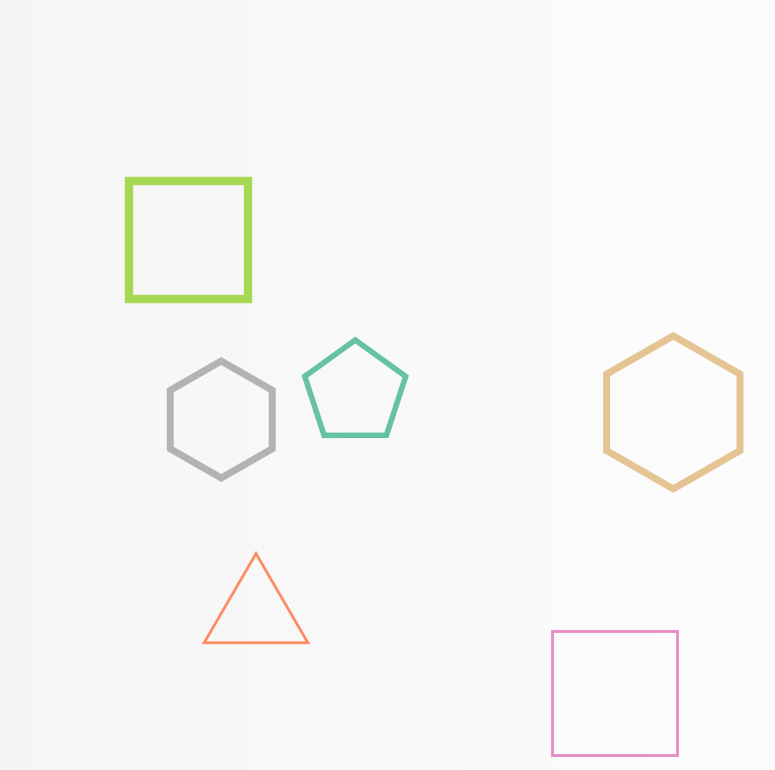[{"shape": "pentagon", "thickness": 2, "radius": 0.34, "center": [0.458, 0.49]}, {"shape": "triangle", "thickness": 1, "radius": 0.39, "center": [0.33, 0.204]}, {"shape": "square", "thickness": 1, "radius": 0.4, "center": [0.793, 0.1]}, {"shape": "square", "thickness": 3, "radius": 0.38, "center": [0.243, 0.688]}, {"shape": "hexagon", "thickness": 2.5, "radius": 0.5, "center": [0.869, 0.464]}, {"shape": "hexagon", "thickness": 2.5, "radius": 0.38, "center": [0.285, 0.455]}]